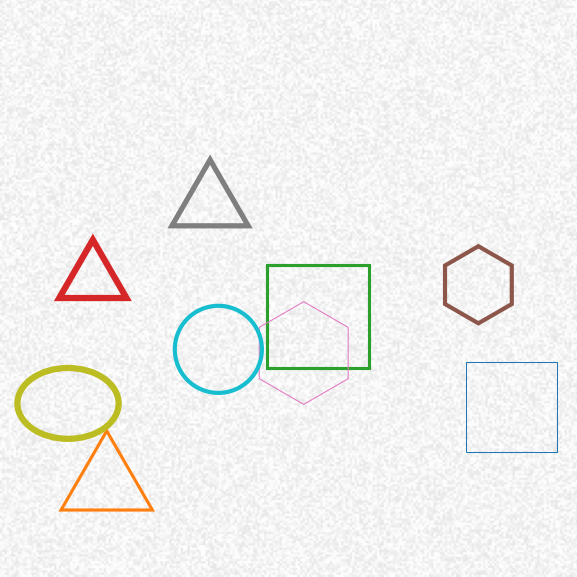[{"shape": "square", "thickness": 0.5, "radius": 0.39, "center": [0.886, 0.295]}, {"shape": "triangle", "thickness": 1.5, "radius": 0.46, "center": [0.185, 0.162]}, {"shape": "square", "thickness": 1.5, "radius": 0.44, "center": [0.551, 0.451]}, {"shape": "triangle", "thickness": 3, "radius": 0.34, "center": [0.161, 0.517]}, {"shape": "hexagon", "thickness": 2, "radius": 0.33, "center": [0.828, 0.506]}, {"shape": "hexagon", "thickness": 0.5, "radius": 0.44, "center": [0.526, 0.388]}, {"shape": "triangle", "thickness": 2.5, "radius": 0.38, "center": [0.364, 0.646]}, {"shape": "oval", "thickness": 3, "radius": 0.44, "center": [0.118, 0.301]}, {"shape": "circle", "thickness": 2, "radius": 0.38, "center": [0.378, 0.394]}]